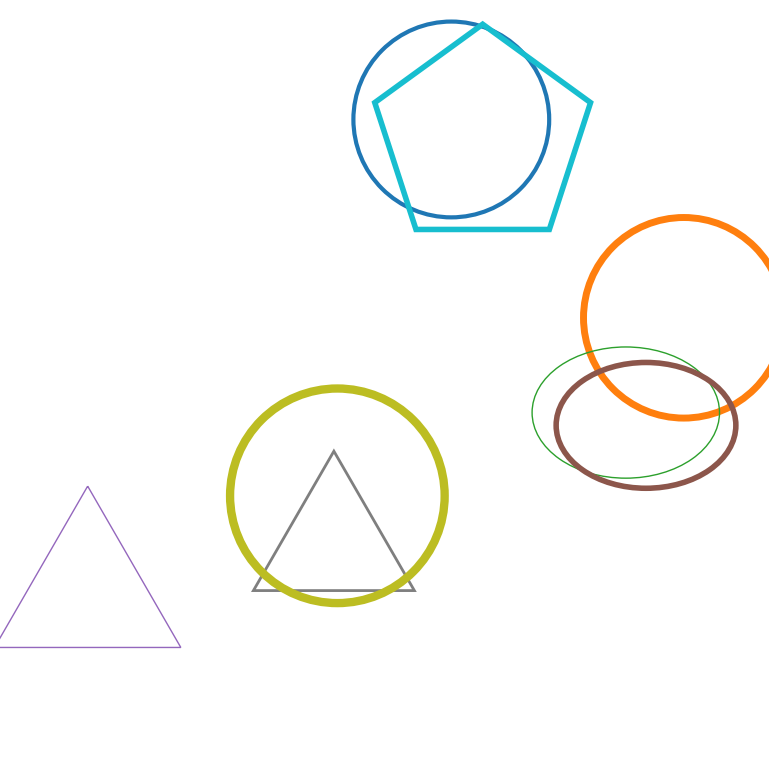[{"shape": "circle", "thickness": 1.5, "radius": 0.64, "center": [0.586, 0.845]}, {"shape": "circle", "thickness": 2.5, "radius": 0.65, "center": [0.888, 0.587]}, {"shape": "oval", "thickness": 0.5, "radius": 0.61, "center": [0.813, 0.464]}, {"shape": "triangle", "thickness": 0.5, "radius": 0.7, "center": [0.114, 0.229]}, {"shape": "oval", "thickness": 2, "radius": 0.58, "center": [0.839, 0.448]}, {"shape": "triangle", "thickness": 1, "radius": 0.6, "center": [0.434, 0.293]}, {"shape": "circle", "thickness": 3, "radius": 0.7, "center": [0.438, 0.356]}, {"shape": "pentagon", "thickness": 2, "radius": 0.74, "center": [0.627, 0.821]}]